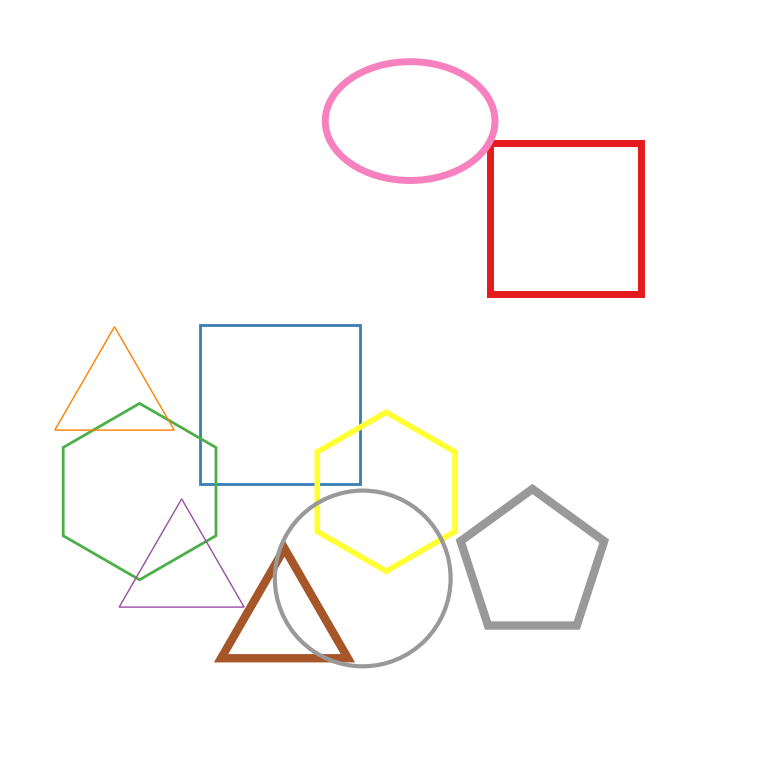[{"shape": "square", "thickness": 2.5, "radius": 0.49, "center": [0.735, 0.716]}, {"shape": "square", "thickness": 1, "radius": 0.52, "center": [0.364, 0.475]}, {"shape": "hexagon", "thickness": 1, "radius": 0.57, "center": [0.181, 0.362]}, {"shape": "triangle", "thickness": 0.5, "radius": 0.47, "center": [0.236, 0.258]}, {"shape": "triangle", "thickness": 0.5, "radius": 0.45, "center": [0.149, 0.486]}, {"shape": "hexagon", "thickness": 2, "radius": 0.52, "center": [0.502, 0.361]}, {"shape": "triangle", "thickness": 3, "radius": 0.48, "center": [0.369, 0.193]}, {"shape": "oval", "thickness": 2.5, "radius": 0.55, "center": [0.533, 0.843]}, {"shape": "circle", "thickness": 1.5, "radius": 0.57, "center": [0.471, 0.249]}, {"shape": "pentagon", "thickness": 3, "radius": 0.49, "center": [0.691, 0.267]}]